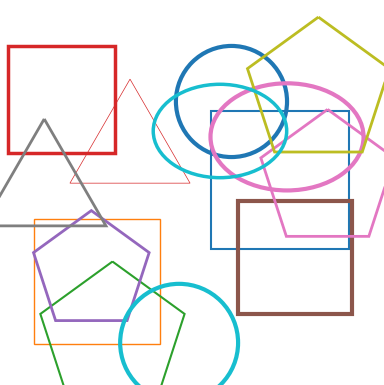[{"shape": "square", "thickness": 1.5, "radius": 0.89, "center": [0.728, 0.533]}, {"shape": "circle", "thickness": 3, "radius": 0.72, "center": [0.601, 0.736]}, {"shape": "square", "thickness": 1, "radius": 0.81, "center": [0.252, 0.268]}, {"shape": "pentagon", "thickness": 1.5, "radius": 0.98, "center": [0.292, 0.124]}, {"shape": "triangle", "thickness": 0.5, "radius": 0.9, "center": [0.338, 0.614]}, {"shape": "square", "thickness": 2.5, "radius": 0.69, "center": [0.16, 0.74]}, {"shape": "pentagon", "thickness": 2, "radius": 0.79, "center": [0.237, 0.295]}, {"shape": "square", "thickness": 3, "radius": 0.74, "center": [0.766, 0.331]}, {"shape": "oval", "thickness": 3, "radius": 0.99, "center": [0.745, 0.644]}, {"shape": "pentagon", "thickness": 2, "radius": 0.91, "center": [0.851, 0.534]}, {"shape": "triangle", "thickness": 2, "radius": 0.93, "center": [0.115, 0.506]}, {"shape": "pentagon", "thickness": 2, "radius": 0.97, "center": [0.827, 0.762]}, {"shape": "oval", "thickness": 2.5, "radius": 0.87, "center": [0.571, 0.66]}, {"shape": "circle", "thickness": 3, "radius": 0.77, "center": [0.465, 0.11]}]